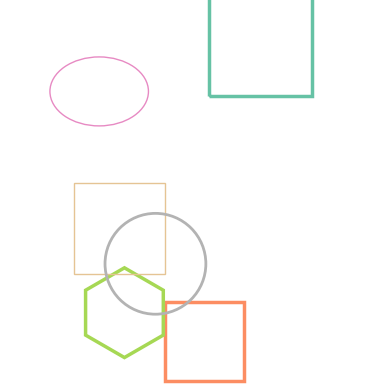[{"shape": "square", "thickness": 2.5, "radius": 0.67, "center": [0.675, 0.883]}, {"shape": "square", "thickness": 2.5, "radius": 0.51, "center": [0.532, 0.113]}, {"shape": "oval", "thickness": 1, "radius": 0.64, "center": [0.258, 0.763]}, {"shape": "hexagon", "thickness": 2.5, "radius": 0.58, "center": [0.323, 0.188]}, {"shape": "square", "thickness": 1, "radius": 0.59, "center": [0.31, 0.406]}, {"shape": "circle", "thickness": 2, "radius": 0.65, "center": [0.404, 0.315]}]